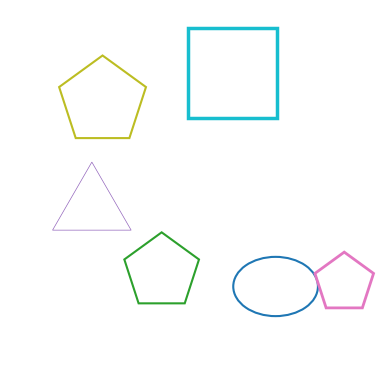[{"shape": "oval", "thickness": 1.5, "radius": 0.55, "center": [0.716, 0.256]}, {"shape": "pentagon", "thickness": 1.5, "radius": 0.51, "center": [0.42, 0.295]}, {"shape": "triangle", "thickness": 0.5, "radius": 0.59, "center": [0.239, 0.461]}, {"shape": "pentagon", "thickness": 2, "radius": 0.4, "center": [0.894, 0.265]}, {"shape": "pentagon", "thickness": 1.5, "radius": 0.59, "center": [0.266, 0.737]}, {"shape": "square", "thickness": 2.5, "radius": 0.58, "center": [0.604, 0.811]}]